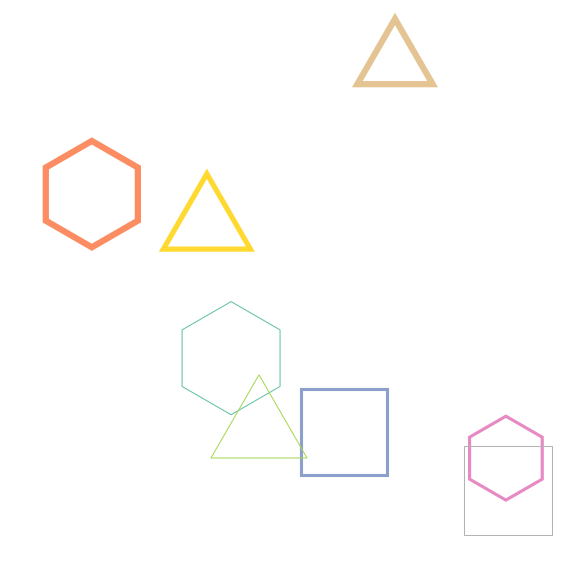[{"shape": "hexagon", "thickness": 0.5, "radius": 0.49, "center": [0.4, 0.379]}, {"shape": "hexagon", "thickness": 3, "radius": 0.46, "center": [0.159, 0.663]}, {"shape": "square", "thickness": 1.5, "radius": 0.37, "center": [0.596, 0.251]}, {"shape": "hexagon", "thickness": 1.5, "radius": 0.36, "center": [0.876, 0.206]}, {"shape": "triangle", "thickness": 0.5, "radius": 0.48, "center": [0.448, 0.254]}, {"shape": "triangle", "thickness": 2.5, "radius": 0.43, "center": [0.358, 0.611]}, {"shape": "triangle", "thickness": 3, "radius": 0.38, "center": [0.684, 0.891]}, {"shape": "square", "thickness": 0.5, "radius": 0.38, "center": [0.88, 0.15]}]